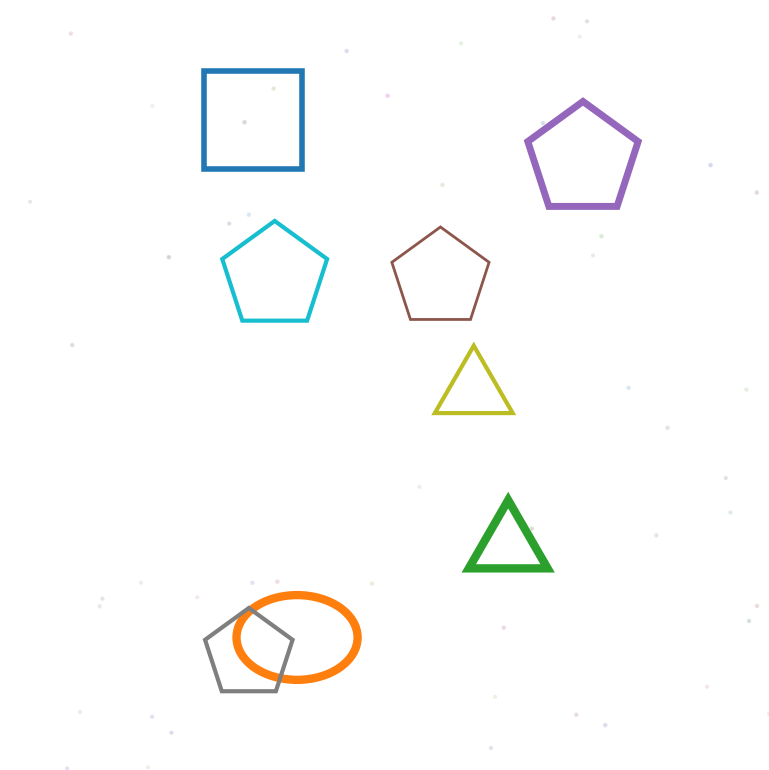[{"shape": "square", "thickness": 2, "radius": 0.32, "center": [0.329, 0.844]}, {"shape": "oval", "thickness": 3, "radius": 0.39, "center": [0.386, 0.172]}, {"shape": "triangle", "thickness": 3, "radius": 0.3, "center": [0.66, 0.291]}, {"shape": "pentagon", "thickness": 2.5, "radius": 0.38, "center": [0.757, 0.793]}, {"shape": "pentagon", "thickness": 1, "radius": 0.33, "center": [0.572, 0.639]}, {"shape": "pentagon", "thickness": 1.5, "radius": 0.3, "center": [0.323, 0.151]}, {"shape": "triangle", "thickness": 1.5, "radius": 0.29, "center": [0.615, 0.493]}, {"shape": "pentagon", "thickness": 1.5, "radius": 0.36, "center": [0.357, 0.641]}]